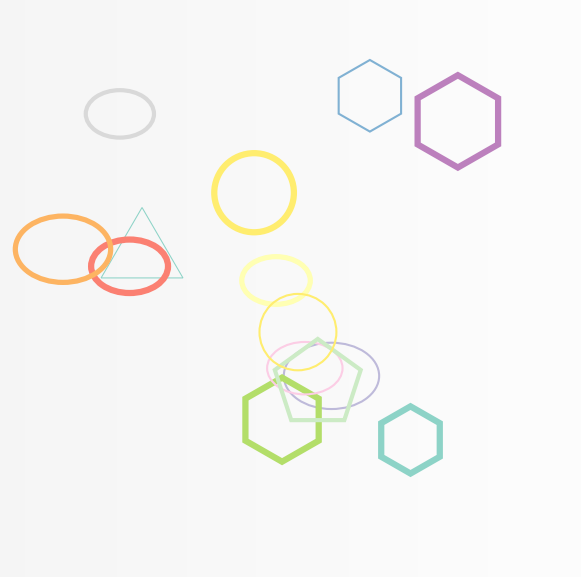[{"shape": "hexagon", "thickness": 3, "radius": 0.29, "center": [0.706, 0.237]}, {"shape": "triangle", "thickness": 0.5, "radius": 0.41, "center": [0.244, 0.559]}, {"shape": "oval", "thickness": 2.5, "radius": 0.29, "center": [0.475, 0.513]}, {"shape": "oval", "thickness": 1, "radius": 0.41, "center": [0.57, 0.348]}, {"shape": "oval", "thickness": 3, "radius": 0.33, "center": [0.223, 0.538]}, {"shape": "hexagon", "thickness": 1, "radius": 0.31, "center": [0.636, 0.833]}, {"shape": "oval", "thickness": 2.5, "radius": 0.41, "center": [0.108, 0.568]}, {"shape": "hexagon", "thickness": 3, "radius": 0.36, "center": [0.485, 0.272]}, {"shape": "oval", "thickness": 1, "radius": 0.32, "center": [0.524, 0.362]}, {"shape": "oval", "thickness": 2, "radius": 0.29, "center": [0.206, 0.802]}, {"shape": "hexagon", "thickness": 3, "radius": 0.4, "center": [0.788, 0.789]}, {"shape": "pentagon", "thickness": 2, "radius": 0.39, "center": [0.547, 0.334]}, {"shape": "circle", "thickness": 3, "radius": 0.34, "center": [0.437, 0.665]}, {"shape": "circle", "thickness": 1, "radius": 0.33, "center": [0.513, 0.424]}]